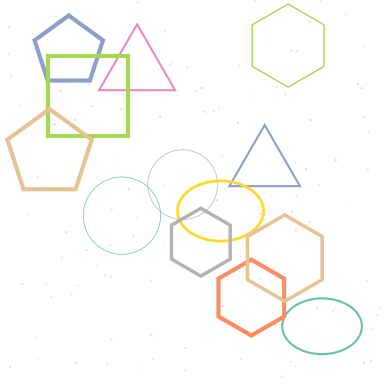[{"shape": "circle", "thickness": 0.5, "radius": 0.5, "center": [0.317, 0.44]}, {"shape": "oval", "thickness": 1.5, "radius": 0.52, "center": [0.836, 0.153]}, {"shape": "hexagon", "thickness": 3, "radius": 0.49, "center": [0.653, 0.227]}, {"shape": "pentagon", "thickness": 3, "radius": 0.47, "center": [0.179, 0.866]}, {"shape": "triangle", "thickness": 1.5, "radius": 0.53, "center": [0.687, 0.569]}, {"shape": "triangle", "thickness": 1.5, "radius": 0.57, "center": [0.356, 0.823]}, {"shape": "hexagon", "thickness": 1, "radius": 0.54, "center": [0.748, 0.882]}, {"shape": "square", "thickness": 3, "radius": 0.52, "center": [0.228, 0.75]}, {"shape": "oval", "thickness": 2, "radius": 0.56, "center": [0.573, 0.452]}, {"shape": "pentagon", "thickness": 3, "radius": 0.58, "center": [0.129, 0.602]}, {"shape": "hexagon", "thickness": 2.5, "radius": 0.56, "center": [0.74, 0.33]}, {"shape": "circle", "thickness": 0.5, "radius": 0.45, "center": [0.475, 0.52]}, {"shape": "hexagon", "thickness": 2.5, "radius": 0.44, "center": [0.522, 0.371]}]